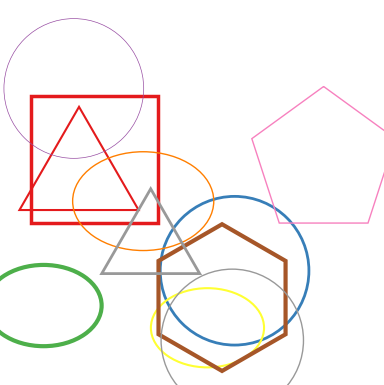[{"shape": "triangle", "thickness": 1.5, "radius": 0.89, "center": [0.205, 0.544]}, {"shape": "square", "thickness": 2.5, "radius": 0.82, "center": [0.244, 0.586]}, {"shape": "circle", "thickness": 2, "radius": 0.97, "center": [0.609, 0.297]}, {"shape": "oval", "thickness": 3, "radius": 0.75, "center": [0.113, 0.206]}, {"shape": "circle", "thickness": 0.5, "radius": 0.91, "center": [0.192, 0.77]}, {"shape": "oval", "thickness": 1, "radius": 0.92, "center": [0.372, 0.478]}, {"shape": "oval", "thickness": 1.5, "radius": 0.73, "center": [0.539, 0.149]}, {"shape": "hexagon", "thickness": 3, "radius": 0.95, "center": [0.577, 0.227]}, {"shape": "pentagon", "thickness": 1, "radius": 0.98, "center": [0.841, 0.579]}, {"shape": "triangle", "thickness": 2, "radius": 0.73, "center": [0.391, 0.363]}, {"shape": "circle", "thickness": 1, "radius": 0.92, "center": [0.603, 0.116]}]